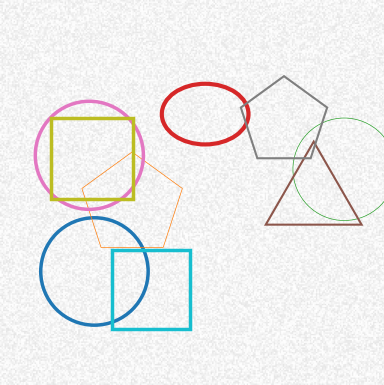[{"shape": "circle", "thickness": 2.5, "radius": 0.7, "center": [0.245, 0.295]}, {"shape": "pentagon", "thickness": 0.5, "radius": 0.69, "center": [0.343, 0.468]}, {"shape": "circle", "thickness": 0.5, "radius": 0.67, "center": [0.894, 0.56]}, {"shape": "oval", "thickness": 3, "radius": 0.56, "center": [0.533, 0.704]}, {"shape": "triangle", "thickness": 1.5, "radius": 0.72, "center": [0.815, 0.488]}, {"shape": "circle", "thickness": 2.5, "radius": 0.7, "center": [0.232, 0.597]}, {"shape": "pentagon", "thickness": 1.5, "radius": 0.59, "center": [0.738, 0.684]}, {"shape": "square", "thickness": 2.5, "radius": 0.53, "center": [0.239, 0.588]}, {"shape": "square", "thickness": 2.5, "radius": 0.51, "center": [0.393, 0.248]}]